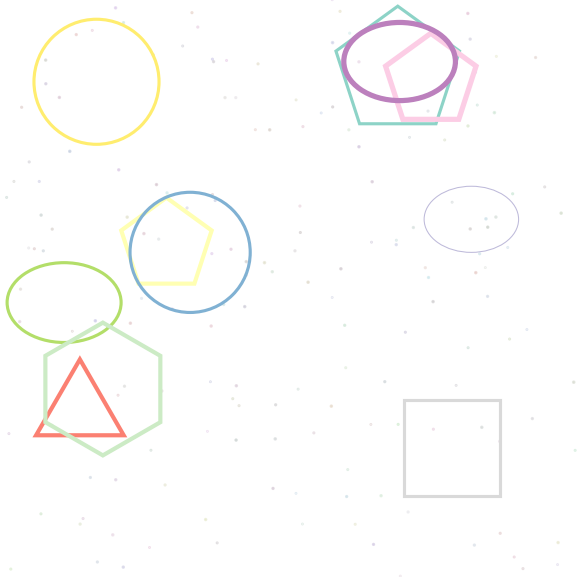[{"shape": "pentagon", "thickness": 1.5, "radius": 0.56, "center": [0.689, 0.876]}, {"shape": "pentagon", "thickness": 2, "radius": 0.41, "center": [0.288, 0.575]}, {"shape": "oval", "thickness": 0.5, "radius": 0.41, "center": [0.816, 0.619]}, {"shape": "triangle", "thickness": 2, "radius": 0.44, "center": [0.138, 0.289]}, {"shape": "circle", "thickness": 1.5, "radius": 0.52, "center": [0.329, 0.562]}, {"shape": "oval", "thickness": 1.5, "radius": 0.49, "center": [0.111, 0.475]}, {"shape": "pentagon", "thickness": 2.5, "radius": 0.41, "center": [0.746, 0.859]}, {"shape": "square", "thickness": 1.5, "radius": 0.42, "center": [0.783, 0.223]}, {"shape": "oval", "thickness": 2.5, "radius": 0.48, "center": [0.692, 0.893]}, {"shape": "hexagon", "thickness": 2, "radius": 0.57, "center": [0.178, 0.326]}, {"shape": "circle", "thickness": 1.5, "radius": 0.54, "center": [0.167, 0.858]}]